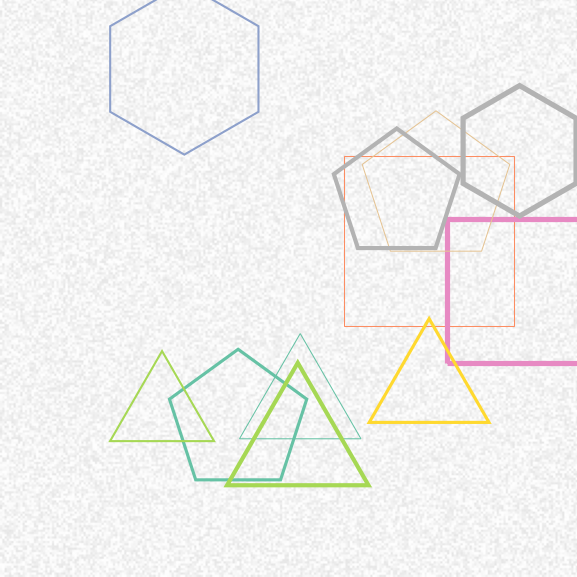[{"shape": "pentagon", "thickness": 1.5, "radius": 0.62, "center": [0.412, 0.269]}, {"shape": "triangle", "thickness": 0.5, "radius": 0.61, "center": [0.52, 0.3]}, {"shape": "square", "thickness": 0.5, "radius": 0.74, "center": [0.743, 0.582]}, {"shape": "hexagon", "thickness": 1, "radius": 0.74, "center": [0.319, 0.88]}, {"shape": "square", "thickness": 2.5, "radius": 0.62, "center": [0.898, 0.494]}, {"shape": "triangle", "thickness": 2, "radius": 0.71, "center": [0.516, 0.23]}, {"shape": "triangle", "thickness": 1, "radius": 0.52, "center": [0.281, 0.287]}, {"shape": "triangle", "thickness": 1.5, "radius": 0.6, "center": [0.743, 0.328]}, {"shape": "pentagon", "thickness": 0.5, "radius": 0.67, "center": [0.755, 0.673]}, {"shape": "pentagon", "thickness": 2, "radius": 0.57, "center": [0.687, 0.662]}, {"shape": "hexagon", "thickness": 2.5, "radius": 0.56, "center": [0.9, 0.738]}]